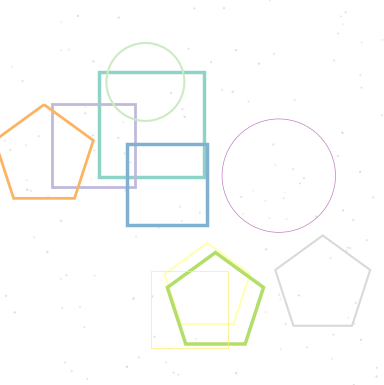[{"shape": "square", "thickness": 2.5, "radius": 0.68, "center": [0.394, 0.678]}, {"shape": "pentagon", "thickness": 1.5, "radius": 0.58, "center": [0.538, 0.252]}, {"shape": "square", "thickness": 2, "radius": 0.54, "center": [0.242, 0.622]}, {"shape": "square", "thickness": 2.5, "radius": 0.52, "center": [0.434, 0.521]}, {"shape": "pentagon", "thickness": 2, "radius": 0.67, "center": [0.114, 0.594]}, {"shape": "pentagon", "thickness": 2.5, "radius": 0.66, "center": [0.56, 0.213]}, {"shape": "pentagon", "thickness": 1.5, "radius": 0.65, "center": [0.838, 0.259]}, {"shape": "circle", "thickness": 0.5, "radius": 0.74, "center": [0.724, 0.544]}, {"shape": "circle", "thickness": 1.5, "radius": 0.51, "center": [0.378, 0.787]}, {"shape": "square", "thickness": 0.5, "radius": 0.5, "center": [0.493, 0.197]}]